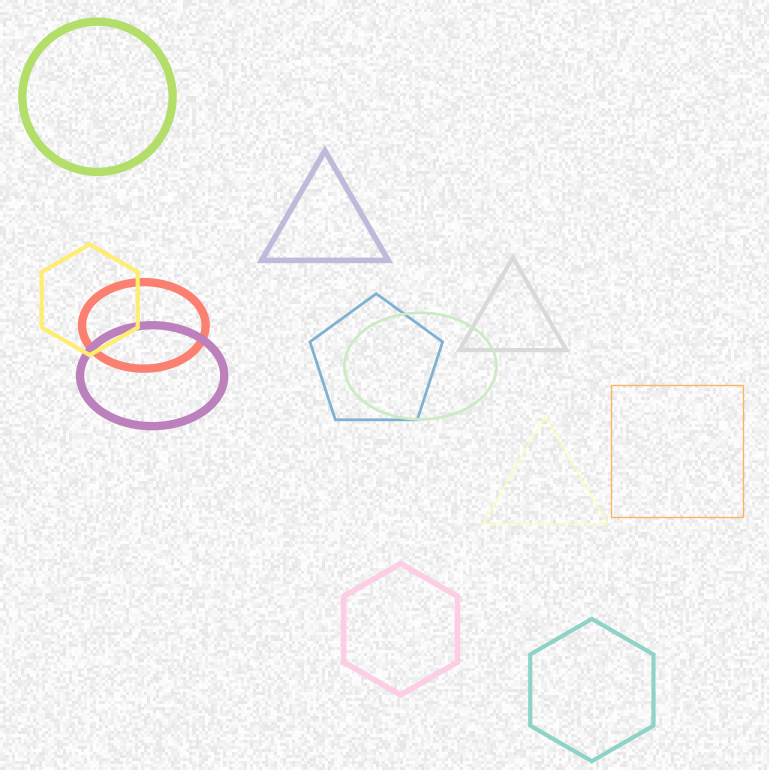[{"shape": "hexagon", "thickness": 1.5, "radius": 0.46, "center": [0.769, 0.104]}, {"shape": "triangle", "thickness": 0.5, "radius": 0.47, "center": [0.708, 0.366]}, {"shape": "triangle", "thickness": 2, "radius": 0.47, "center": [0.422, 0.709]}, {"shape": "oval", "thickness": 3, "radius": 0.4, "center": [0.187, 0.577]}, {"shape": "pentagon", "thickness": 1, "radius": 0.45, "center": [0.489, 0.528]}, {"shape": "square", "thickness": 0.5, "radius": 0.43, "center": [0.879, 0.415]}, {"shape": "circle", "thickness": 3, "radius": 0.49, "center": [0.127, 0.874]}, {"shape": "hexagon", "thickness": 2, "radius": 0.43, "center": [0.52, 0.183]}, {"shape": "triangle", "thickness": 1.5, "radius": 0.4, "center": [0.666, 0.585]}, {"shape": "oval", "thickness": 3, "radius": 0.47, "center": [0.198, 0.512]}, {"shape": "oval", "thickness": 1, "radius": 0.49, "center": [0.546, 0.525]}, {"shape": "hexagon", "thickness": 1.5, "radius": 0.36, "center": [0.117, 0.611]}]